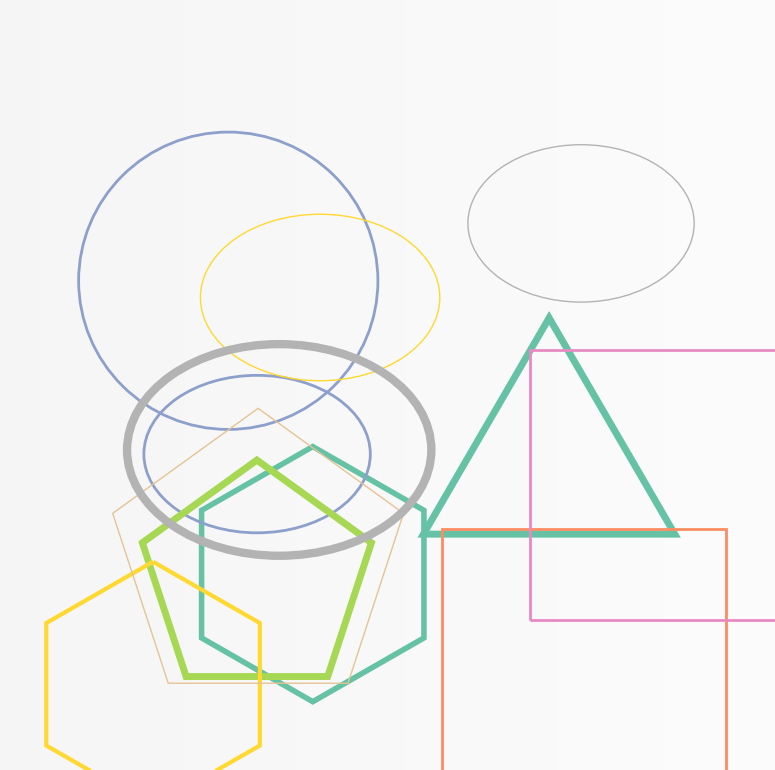[{"shape": "triangle", "thickness": 2.5, "radius": 0.94, "center": [0.709, 0.4]}, {"shape": "hexagon", "thickness": 2, "radius": 0.83, "center": [0.404, 0.254]}, {"shape": "square", "thickness": 1, "radius": 0.92, "center": [0.753, 0.129]}, {"shape": "oval", "thickness": 1, "radius": 0.73, "center": [0.332, 0.41]}, {"shape": "circle", "thickness": 1, "radius": 0.97, "center": [0.295, 0.635]}, {"shape": "square", "thickness": 1, "radius": 0.88, "center": [0.859, 0.37]}, {"shape": "pentagon", "thickness": 2.5, "radius": 0.78, "center": [0.331, 0.247]}, {"shape": "oval", "thickness": 0.5, "radius": 0.77, "center": [0.413, 0.614]}, {"shape": "hexagon", "thickness": 1.5, "radius": 0.8, "center": [0.197, 0.111]}, {"shape": "pentagon", "thickness": 0.5, "radius": 0.99, "center": [0.333, 0.272]}, {"shape": "oval", "thickness": 0.5, "radius": 0.73, "center": [0.75, 0.71]}, {"shape": "oval", "thickness": 3, "radius": 0.98, "center": [0.36, 0.416]}]